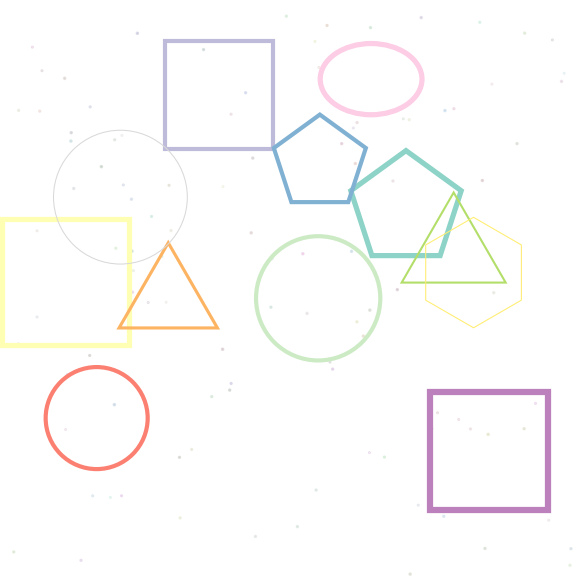[{"shape": "pentagon", "thickness": 2.5, "radius": 0.5, "center": [0.703, 0.638]}, {"shape": "square", "thickness": 2.5, "radius": 0.55, "center": [0.114, 0.51]}, {"shape": "square", "thickness": 2, "radius": 0.47, "center": [0.38, 0.835]}, {"shape": "circle", "thickness": 2, "radius": 0.44, "center": [0.167, 0.275]}, {"shape": "pentagon", "thickness": 2, "radius": 0.42, "center": [0.554, 0.717]}, {"shape": "triangle", "thickness": 1.5, "radius": 0.49, "center": [0.291, 0.48]}, {"shape": "triangle", "thickness": 1, "radius": 0.52, "center": [0.786, 0.562]}, {"shape": "oval", "thickness": 2.5, "radius": 0.44, "center": [0.643, 0.862]}, {"shape": "circle", "thickness": 0.5, "radius": 0.58, "center": [0.209, 0.658]}, {"shape": "square", "thickness": 3, "radius": 0.51, "center": [0.846, 0.218]}, {"shape": "circle", "thickness": 2, "radius": 0.54, "center": [0.551, 0.483]}, {"shape": "hexagon", "thickness": 0.5, "radius": 0.48, "center": [0.82, 0.527]}]